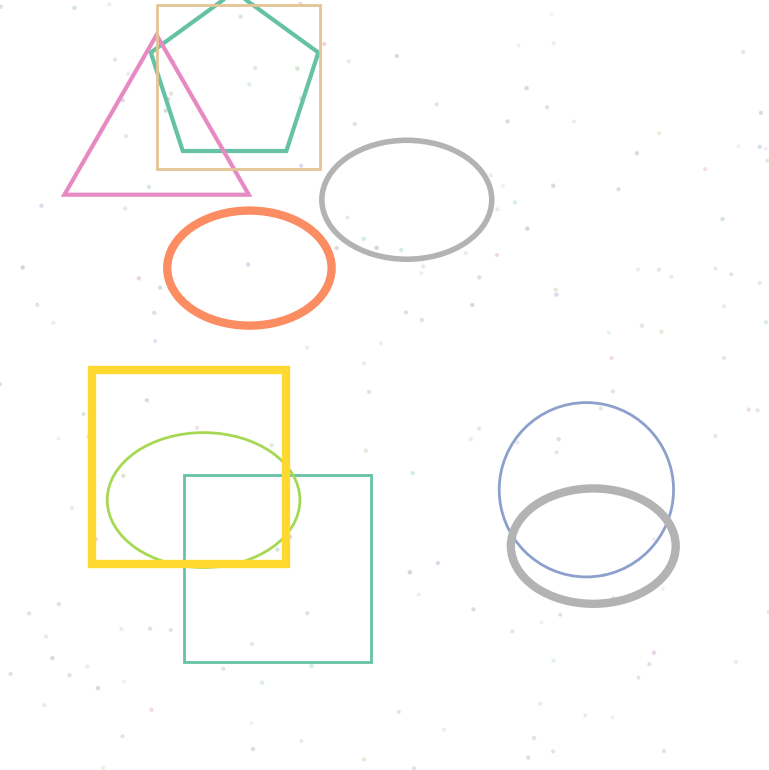[{"shape": "square", "thickness": 1, "radius": 0.61, "center": [0.36, 0.262]}, {"shape": "pentagon", "thickness": 1.5, "radius": 0.57, "center": [0.305, 0.896]}, {"shape": "oval", "thickness": 3, "radius": 0.53, "center": [0.324, 0.652]}, {"shape": "circle", "thickness": 1, "radius": 0.57, "center": [0.762, 0.364]}, {"shape": "triangle", "thickness": 1.5, "radius": 0.69, "center": [0.203, 0.816]}, {"shape": "oval", "thickness": 1, "radius": 0.63, "center": [0.264, 0.351]}, {"shape": "square", "thickness": 3, "radius": 0.63, "center": [0.246, 0.394]}, {"shape": "square", "thickness": 1, "radius": 0.53, "center": [0.31, 0.887]}, {"shape": "oval", "thickness": 2, "radius": 0.55, "center": [0.528, 0.741]}, {"shape": "oval", "thickness": 3, "radius": 0.54, "center": [0.771, 0.291]}]